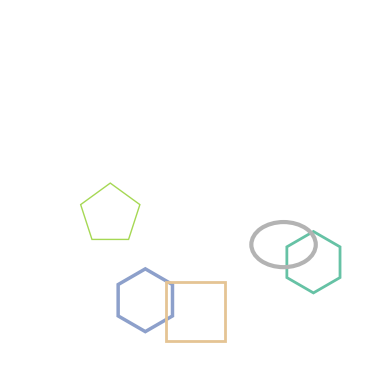[{"shape": "hexagon", "thickness": 2, "radius": 0.4, "center": [0.814, 0.319]}, {"shape": "hexagon", "thickness": 2.5, "radius": 0.41, "center": [0.377, 0.22]}, {"shape": "pentagon", "thickness": 1, "radius": 0.4, "center": [0.286, 0.444]}, {"shape": "square", "thickness": 2, "radius": 0.38, "center": [0.508, 0.191]}, {"shape": "oval", "thickness": 3, "radius": 0.42, "center": [0.737, 0.365]}]